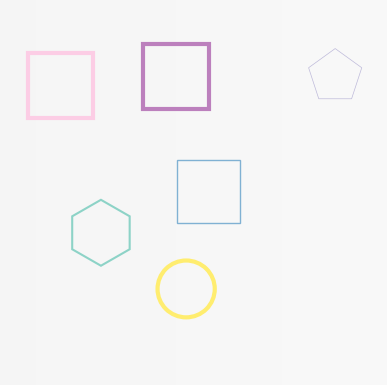[{"shape": "hexagon", "thickness": 1.5, "radius": 0.43, "center": [0.26, 0.395]}, {"shape": "pentagon", "thickness": 0.5, "radius": 0.36, "center": [0.865, 0.802]}, {"shape": "square", "thickness": 1, "radius": 0.41, "center": [0.538, 0.502]}, {"shape": "square", "thickness": 3, "radius": 0.42, "center": [0.156, 0.779]}, {"shape": "square", "thickness": 3, "radius": 0.42, "center": [0.454, 0.8]}, {"shape": "circle", "thickness": 3, "radius": 0.37, "center": [0.48, 0.25]}]